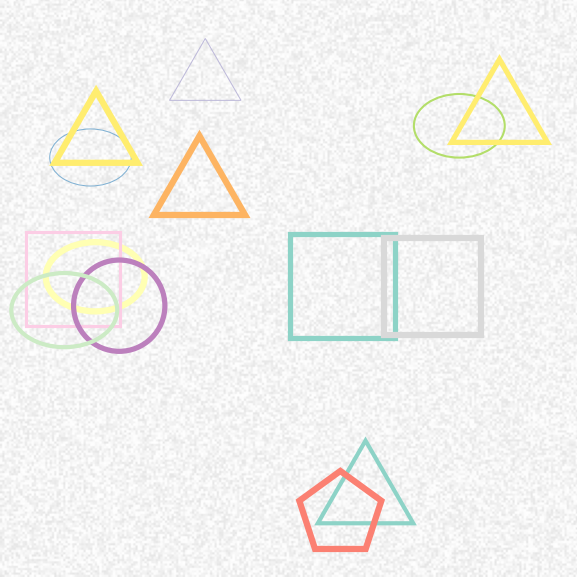[{"shape": "triangle", "thickness": 2, "radius": 0.48, "center": [0.633, 0.141]}, {"shape": "square", "thickness": 2.5, "radius": 0.45, "center": [0.593, 0.504]}, {"shape": "oval", "thickness": 3, "radius": 0.43, "center": [0.165, 0.52]}, {"shape": "triangle", "thickness": 0.5, "radius": 0.36, "center": [0.355, 0.861]}, {"shape": "pentagon", "thickness": 3, "radius": 0.37, "center": [0.589, 0.109]}, {"shape": "oval", "thickness": 0.5, "radius": 0.35, "center": [0.157, 0.726]}, {"shape": "triangle", "thickness": 3, "radius": 0.46, "center": [0.345, 0.673]}, {"shape": "oval", "thickness": 1, "radius": 0.39, "center": [0.795, 0.781]}, {"shape": "square", "thickness": 1.5, "radius": 0.41, "center": [0.126, 0.516]}, {"shape": "square", "thickness": 3, "radius": 0.42, "center": [0.749, 0.502]}, {"shape": "circle", "thickness": 2.5, "radius": 0.4, "center": [0.206, 0.47]}, {"shape": "oval", "thickness": 2, "radius": 0.46, "center": [0.111, 0.462]}, {"shape": "triangle", "thickness": 2.5, "radius": 0.48, "center": [0.865, 0.801]}, {"shape": "triangle", "thickness": 3, "radius": 0.41, "center": [0.166, 0.759]}]